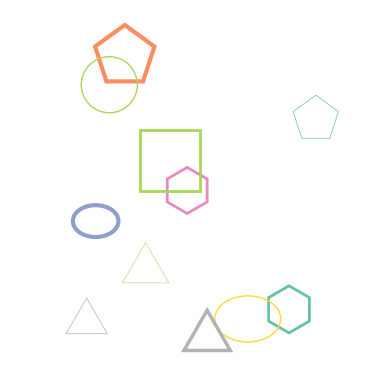[{"shape": "hexagon", "thickness": 2, "radius": 0.31, "center": [0.751, 0.196]}, {"shape": "pentagon", "thickness": 0.5, "radius": 0.31, "center": [0.82, 0.691]}, {"shape": "pentagon", "thickness": 3, "radius": 0.41, "center": [0.324, 0.854]}, {"shape": "oval", "thickness": 3, "radius": 0.3, "center": [0.248, 0.426]}, {"shape": "hexagon", "thickness": 2, "radius": 0.3, "center": [0.486, 0.505]}, {"shape": "square", "thickness": 2, "radius": 0.4, "center": [0.441, 0.583]}, {"shape": "circle", "thickness": 1, "radius": 0.36, "center": [0.284, 0.78]}, {"shape": "oval", "thickness": 1, "radius": 0.43, "center": [0.644, 0.172]}, {"shape": "triangle", "thickness": 0.5, "radius": 0.35, "center": [0.378, 0.3]}, {"shape": "triangle", "thickness": 2.5, "radius": 0.35, "center": [0.538, 0.125]}, {"shape": "triangle", "thickness": 0.5, "radius": 0.31, "center": [0.225, 0.164]}]